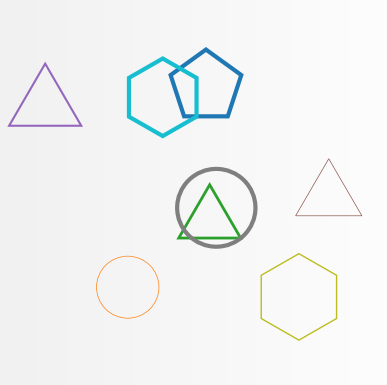[{"shape": "pentagon", "thickness": 3, "radius": 0.48, "center": [0.531, 0.775]}, {"shape": "circle", "thickness": 0.5, "radius": 0.4, "center": [0.33, 0.254]}, {"shape": "triangle", "thickness": 2, "radius": 0.46, "center": [0.541, 0.428]}, {"shape": "triangle", "thickness": 1.5, "radius": 0.54, "center": [0.117, 0.727]}, {"shape": "triangle", "thickness": 0.5, "radius": 0.49, "center": [0.848, 0.489]}, {"shape": "circle", "thickness": 3, "radius": 0.51, "center": [0.558, 0.46]}, {"shape": "hexagon", "thickness": 1, "radius": 0.56, "center": [0.771, 0.229]}, {"shape": "hexagon", "thickness": 3, "radius": 0.5, "center": [0.42, 0.747]}]